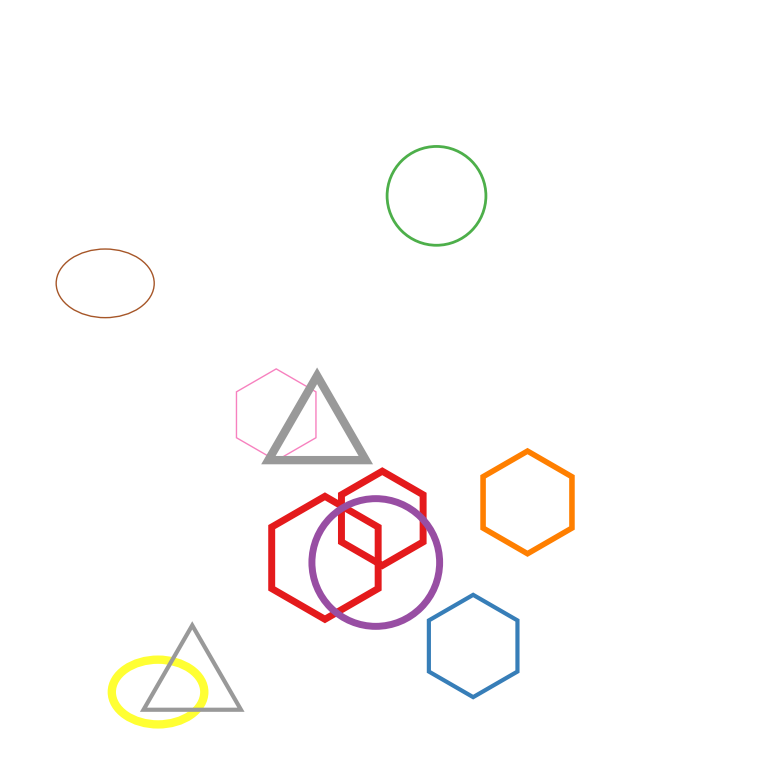[{"shape": "hexagon", "thickness": 2.5, "radius": 0.31, "center": [0.496, 0.327]}, {"shape": "hexagon", "thickness": 2.5, "radius": 0.4, "center": [0.422, 0.276]}, {"shape": "hexagon", "thickness": 1.5, "radius": 0.33, "center": [0.614, 0.161]}, {"shape": "circle", "thickness": 1, "radius": 0.32, "center": [0.567, 0.746]}, {"shape": "circle", "thickness": 2.5, "radius": 0.41, "center": [0.488, 0.269]}, {"shape": "hexagon", "thickness": 2, "radius": 0.33, "center": [0.685, 0.348]}, {"shape": "oval", "thickness": 3, "radius": 0.3, "center": [0.205, 0.101]}, {"shape": "oval", "thickness": 0.5, "radius": 0.32, "center": [0.137, 0.632]}, {"shape": "hexagon", "thickness": 0.5, "radius": 0.3, "center": [0.359, 0.461]}, {"shape": "triangle", "thickness": 3, "radius": 0.37, "center": [0.412, 0.439]}, {"shape": "triangle", "thickness": 1.5, "radius": 0.37, "center": [0.25, 0.115]}]